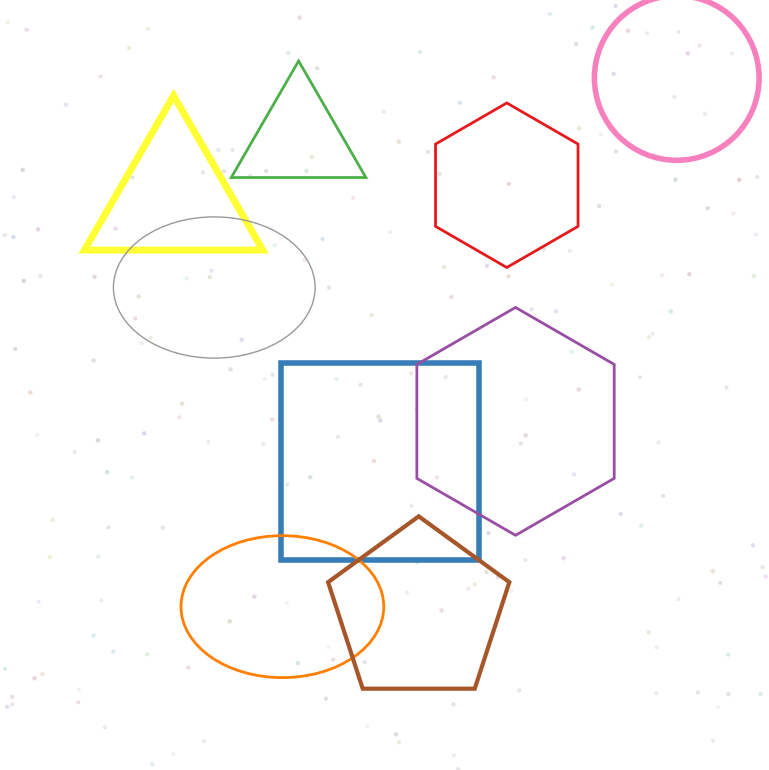[{"shape": "hexagon", "thickness": 1, "radius": 0.53, "center": [0.658, 0.759]}, {"shape": "square", "thickness": 2, "radius": 0.64, "center": [0.494, 0.401]}, {"shape": "triangle", "thickness": 1, "radius": 0.5, "center": [0.388, 0.82]}, {"shape": "hexagon", "thickness": 1, "radius": 0.74, "center": [0.67, 0.453]}, {"shape": "oval", "thickness": 1, "radius": 0.66, "center": [0.367, 0.212]}, {"shape": "triangle", "thickness": 2.5, "radius": 0.67, "center": [0.225, 0.742]}, {"shape": "pentagon", "thickness": 1.5, "radius": 0.62, "center": [0.544, 0.206]}, {"shape": "circle", "thickness": 2, "radius": 0.53, "center": [0.879, 0.899]}, {"shape": "oval", "thickness": 0.5, "radius": 0.65, "center": [0.278, 0.627]}]